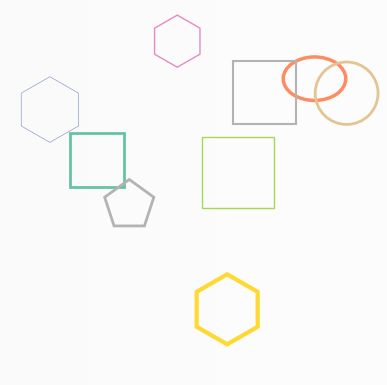[{"shape": "square", "thickness": 2, "radius": 0.35, "center": [0.25, 0.585]}, {"shape": "oval", "thickness": 2.5, "radius": 0.4, "center": [0.812, 0.796]}, {"shape": "hexagon", "thickness": 0.5, "radius": 0.43, "center": [0.129, 0.715]}, {"shape": "hexagon", "thickness": 1, "radius": 0.34, "center": [0.457, 0.893]}, {"shape": "square", "thickness": 1, "radius": 0.46, "center": [0.615, 0.552]}, {"shape": "hexagon", "thickness": 3, "radius": 0.45, "center": [0.586, 0.197]}, {"shape": "circle", "thickness": 2, "radius": 0.41, "center": [0.895, 0.758]}, {"shape": "pentagon", "thickness": 2, "radius": 0.33, "center": [0.334, 0.467]}, {"shape": "square", "thickness": 1.5, "radius": 0.41, "center": [0.682, 0.759]}]